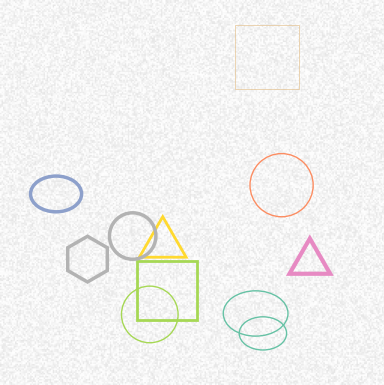[{"shape": "oval", "thickness": 1, "radius": 0.31, "center": [0.683, 0.134]}, {"shape": "oval", "thickness": 1, "radius": 0.42, "center": [0.664, 0.186]}, {"shape": "circle", "thickness": 1, "radius": 0.41, "center": [0.731, 0.519]}, {"shape": "oval", "thickness": 2.5, "radius": 0.33, "center": [0.146, 0.496]}, {"shape": "triangle", "thickness": 3, "radius": 0.31, "center": [0.805, 0.319]}, {"shape": "square", "thickness": 2, "radius": 0.39, "center": [0.434, 0.245]}, {"shape": "circle", "thickness": 1, "radius": 0.37, "center": [0.389, 0.183]}, {"shape": "triangle", "thickness": 2, "radius": 0.35, "center": [0.423, 0.367]}, {"shape": "square", "thickness": 0.5, "radius": 0.41, "center": [0.693, 0.851]}, {"shape": "circle", "thickness": 2.5, "radius": 0.3, "center": [0.345, 0.387]}, {"shape": "hexagon", "thickness": 2.5, "radius": 0.3, "center": [0.227, 0.327]}]